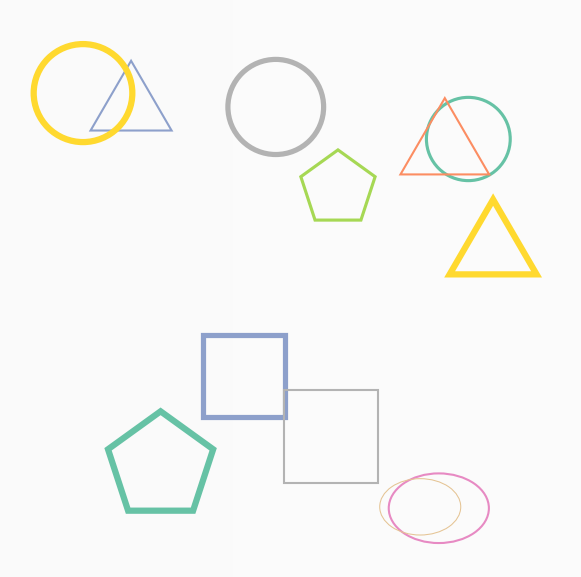[{"shape": "pentagon", "thickness": 3, "radius": 0.48, "center": [0.276, 0.192]}, {"shape": "circle", "thickness": 1.5, "radius": 0.36, "center": [0.806, 0.758]}, {"shape": "triangle", "thickness": 1, "radius": 0.44, "center": [0.765, 0.741]}, {"shape": "triangle", "thickness": 1, "radius": 0.4, "center": [0.226, 0.813]}, {"shape": "square", "thickness": 2.5, "radius": 0.35, "center": [0.42, 0.347]}, {"shape": "oval", "thickness": 1, "radius": 0.43, "center": [0.755, 0.119]}, {"shape": "pentagon", "thickness": 1.5, "radius": 0.34, "center": [0.581, 0.672]}, {"shape": "circle", "thickness": 3, "radius": 0.42, "center": [0.143, 0.838]}, {"shape": "triangle", "thickness": 3, "radius": 0.43, "center": [0.848, 0.567]}, {"shape": "oval", "thickness": 0.5, "radius": 0.35, "center": [0.723, 0.121]}, {"shape": "circle", "thickness": 2.5, "radius": 0.41, "center": [0.474, 0.814]}, {"shape": "square", "thickness": 1, "radius": 0.4, "center": [0.569, 0.243]}]